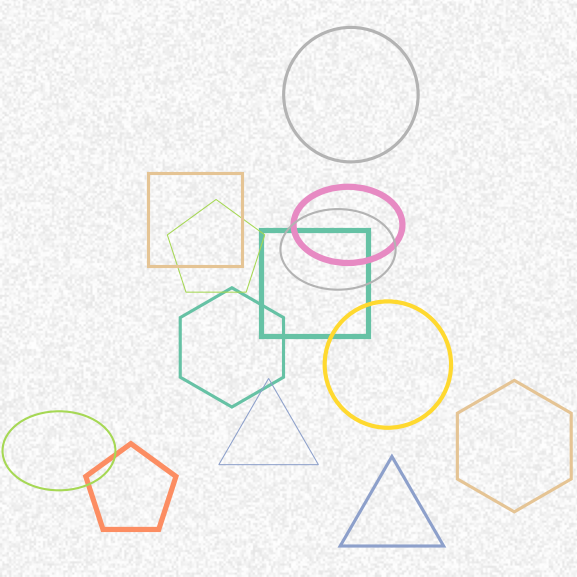[{"shape": "hexagon", "thickness": 1.5, "radius": 0.52, "center": [0.402, 0.398]}, {"shape": "square", "thickness": 2.5, "radius": 0.46, "center": [0.544, 0.509]}, {"shape": "pentagon", "thickness": 2.5, "radius": 0.41, "center": [0.227, 0.149]}, {"shape": "triangle", "thickness": 0.5, "radius": 0.5, "center": [0.465, 0.244]}, {"shape": "triangle", "thickness": 1.5, "radius": 0.52, "center": [0.679, 0.105]}, {"shape": "oval", "thickness": 3, "radius": 0.47, "center": [0.603, 0.61]}, {"shape": "oval", "thickness": 1, "radius": 0.49, "center": [0.102, 0.219]}, {"shape": "pentagon", "thickness": 0.5, "radius": 0.44, "center": [0.374, 0.565]}, {"shape": "circle", "thickness": 2, "radius": 0.55, "center": [0.672, 0.368]}, {"shape": "hexagon", "thickness": 1.5, "radius": 0.57, "center": [0.891, 0.227]}, {"shape": "square", "thickness": 1.5, "radius": 0.41, "center": [0.338, 0.619]}, {"shape": "oval", "thickness": 1, "radius": 0.5, "center": [0.585, 0.567]}, {"shape": "circle", "thickness": 1.5, "radius": 0.58, "center": [0.608, 0.835]}]